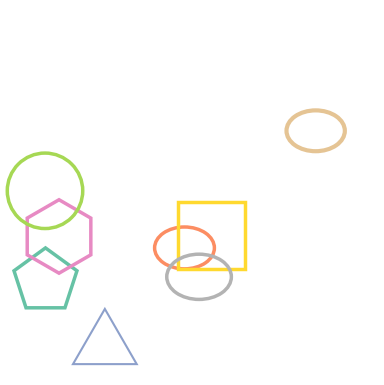[{"shape": "pentagon", "thickness": 2.5, "radius": 0.43, "center": [0.118, 0.27]}, {"shape": "oval", "thickness": 2.5, "radius": 0.39, "center": [0.479, 0.356]}, {"shape": "triangle", "thickness": 1.5, "radius": 0.48, "center": [0.272, 0.102]}, {"shape": "hexagon", "thickness": 2.5, "radius": 0.48, "center": [0.153, 0.386]}, {"shape": "circle", "thickness": 2.5, "radius": 0.49, "center": [0.117, 0.504]}, {"shape": "square", "thickness": 2.5, "radius": 0.43, "center": [0.55, 0.388]}, {"shape": "oval", "thickness": 3, "radius": 0.38, "center": [0.82, 0.66]}, {"shape": "oval", "thickness": 2.5, "radius": 0.42, "center": [0.517, 0.281]}]